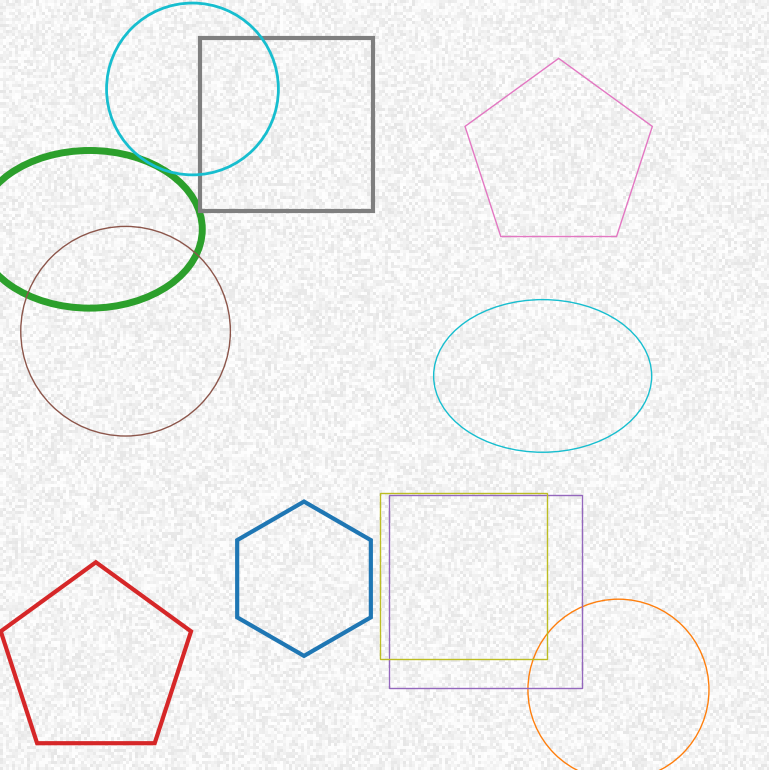[{"shape": "hexagon", "thickness": 1.5, "radius": 0.5, "center": [0.395, 0.248]}, {"shape": "circle", "thickness": 0.5, "radius": 0.59, "center": [0.803, 0.104]}, {"shape": "oval", "thickness": 2.5, "radius": 0.73, "center": [0.116, 0.702]}, {"shape": "pentagon", "thickness": 1.5, "radius": 0.65, "center": [0.125, 0.14]}, {"shape": "square", "thickness": 0.5, "radius": 0.63, "center": [0.63, 0.232]}, {"shape": "circle", "thickness": 0.5, "radius": 0.68, "center": [0.163, 0.57]}, {"shape": "pentagon", "thickness": 0.5, "radius": 0.64, "center": [0.726, 0.796]}, {"shape": "square", "thickness": 1.5, "radius": 0.56, "center": [0.372, 0.839]}, {"shape": "square", "thickness": 0.5, "radius": 0.54, "center": [0.602, 0.252]}, {"shape": "oval", "thickness": 0.5, "radius": 0.71, "center": [0.705, 0.512]}, {"shape": "circle", "thickness": 1, "radius": 0.56, "center": [0.25, 0.884]}]